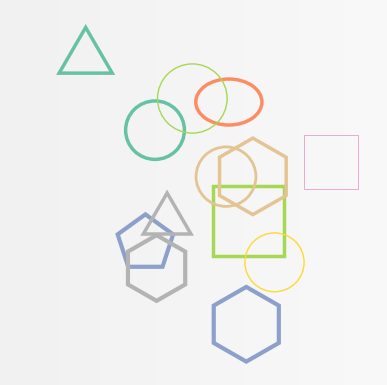[{"shape": "triangle", "thickness": 2.5, "radius": 0.4, "center": [0.221, 0.85]}, {"shape": "circle", "thickness": 2.5, "radius": 0.38, "center": [0.4, 0.662]}, {"shape": "oval", "thickness": 2.5, "radius": 0.43, "center": [0.591, 0.735]}, {"shape": "hexagon", "thickness": 3, "radius": 0.48, "center": [0.636, 0.158]}, {"shape": "pentagon", "thickness": 3, "radius": 0.38, "center": [0.375, 0.368]}, {"shape": "square", "thickness": 0.5, "radius": 0.35, "center": [0.855, 0.58]}, {"shape": "square", "thickness": 2.5, "radius": 0.45, "center": [0.641, 0.427]}, {"shape": "circle", "thickness": 1, "radius": 0.45, "center": [0.496, 0.744]}, {"shape": "circle", "thickness": 1, "radius": 0.38, "center": [0.708, 0.319]}, {"shape": "circle", "thickness": 2, "radius": 0.39, "center": [0.583, 0.541]}, {"shape": "hexagon", "thickness": 2.5, "radius": 0.5, "center": [0.653, 0.542]}, {"shape": "hexagon", "thickness": 3, "radius": 0.43, "center": [0.404, 0.304]}, {"shape": "triangle", "thickness": 2.5, "radius": 0.36, "center": [0.431, 0.428]}]